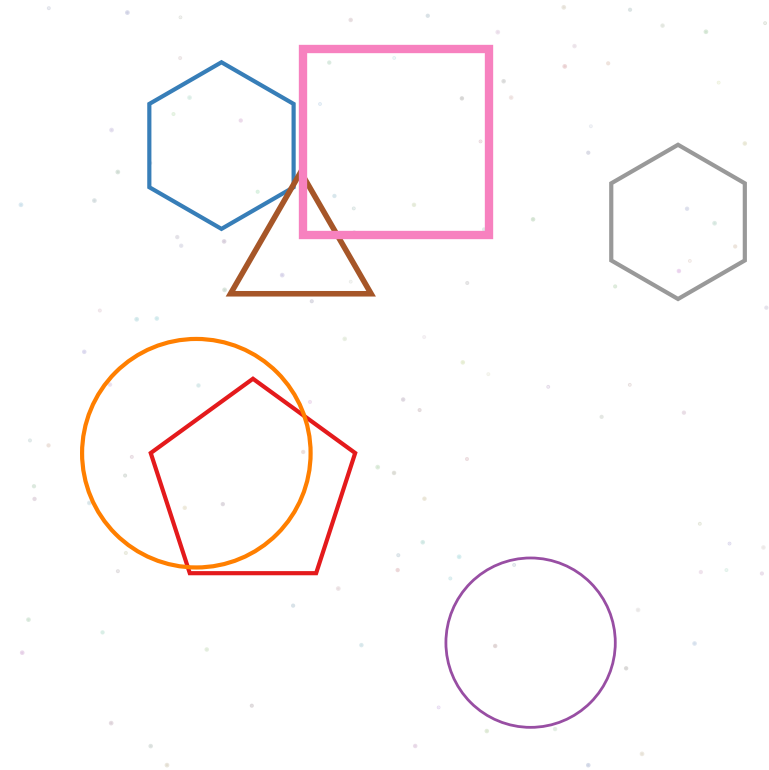[{"shape": "pentagon", "thickness": 1.5, "radius": 0.7, "center": [0.329, 0.369]}, {"shape": "hexagon", "thickness": 1.5, "radius": 0.54, "center": [0.288, 0.811]}, {"shape": "circle", "thickness": 1, "radius": 0.55, "center": [0.689, 0.165]}, {"shape": "circle", "thickness": 1.5, "radius": 0.74, "center": [0.255, 0.411]}, {"shape": "triangle", "thickness": 2, "radius": 0.53, "center": [0.391, 0.671]}, {"shape": "square", "thickness": 3, "radius": 0.6, "center": [0.514, 0.815]}, {"shape": "hexagon", "thickness": 1.5, "radius": 0.5, "center": [0.881, 0.712]}]